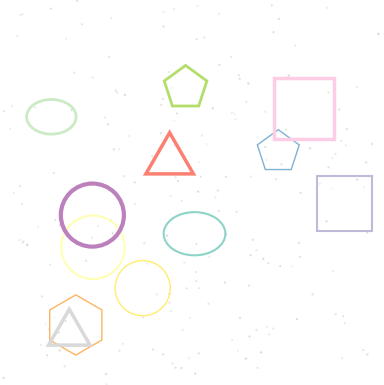[{"shape": "oval", "thickness": 1.5, "radius": 0.4, "center": [0.505, 0.393]}, {"shape": "circle", "thickness": 1.5, "radius": 0.41, "center": [0.241, 0.358]}, {"shape": "square", "thickness": 1.5, "radius": 0.36, "center": [0.895, 0.47]}, {"shape": "triangle", "thickness": 2.5, "radius": 0.36, "center": [0.441, 0.584]}, {"shape": "pentagon", "thickness": 1, "radius": 0.29, "center": [0.723, 0.606]}, {"shape": "hexagon", "thickness": 1, "radius": 0.39, "center": [0.197, 0.156]}, {"shape": "pentagon", "thickness": 2, "radius": 0.29, "center": [0.482, 0.772]}, {"shape": "square", "thickness": 2.5, "radius": 0.39, "center": [0.789, 0.719]}, {"shape": "triangle", "thickness": 2.5, "radius": 0.31, "center": [0.18, 0.135]}, {"shape": "circle", "thickness": 3, "radius": 0.41, "center": [0.24, 0.441]}, {"shape": "oval", "thickness": 2, "radius": 0.32, "center": [0.133, 0.697]}, {"shape": "circle", "thickness": 1, "radius": 0.36, "center": [0.371, 0.251]}]